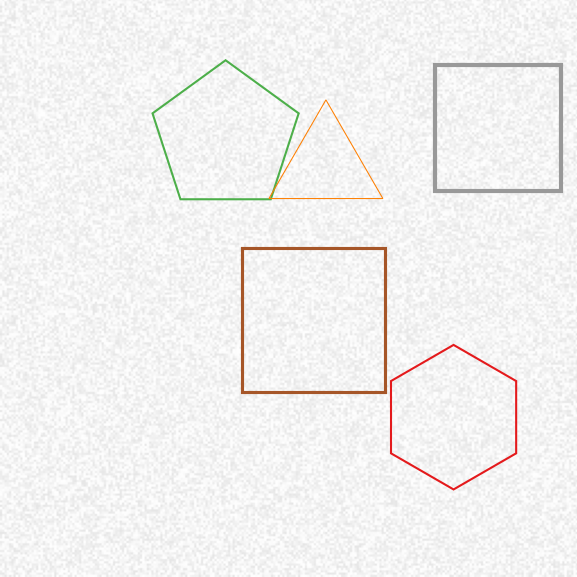[{"shape": "hexagon", "thickness": 1, "radius": 0.63, "center": [0.785, 0.277]}, {"shape": "pentagon", "thickness": 1, "radius": 0.67, "center": [0.391, 0.762]}, {"shape": "triangle", "thickness": 0.5, "radius": 0.57, "center": [0.564, 0.712]}, {"shape": "square", "thickness": 1.5, "radius": 0.62, "center": [0.542, 0.445]}, {"shape": "square", "thickness": 2, "radius": 0.54, "center": [0.862, 0.778]}]